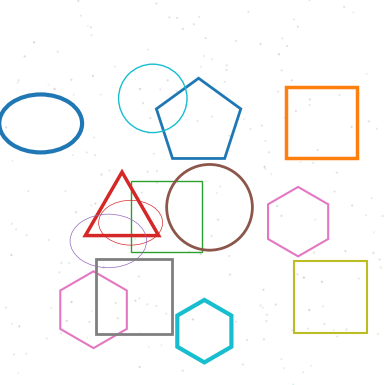[{"shape": "oval", "thickness": 3, "radius": 0.54, "center": [0.106, 0.679]}, {"shape": "pentagon", "thickness": 2, "radius": 0.58, "center": [0.516, 0.682]}, {"shape": "square", "thickness": 2.5, "radius": 0.46, "center": [0.835, 0.681]}, {"shape": "square", "thickness": 1, "radius": 0.46, "center": [0.432, 0.437]}, {"shape": "oval", "thickness": 0.5, "radius": 0.42, "center": [0.339, 0.422]}, {"shape": "triangle", "thickness": 2.5, "radius": 0.55, "center": [0.317, 0.443]}, {"shape": "oval", "thickness": 0.5, "radius": 0.5, "center": [0.281, 0.374]}, {"shape": "circle", "thickness": 2, "radius": 0.56, "center": [0.544, 0.461]}, {"shape": "hexagon", "thickness": 1.5, "radius": 0.5, "center": [0.243, 0.196]}, {"shape": "hexagon", "thickness": 1.5, "radius": 0.45, "center": [0.774, 0.424]}, {"shape": "square", "thickness": 2, "radius": 0.49, "center": [0.348, 0.229]}, {"shape": "square", "thickness": 1.5, "radius": 0.47, "center": [0.859, 0.228]}, {"shape": "circle", "thickness": 1, "radius": 0.44, "center": [0.397, 0.744]}, {"shape": "hexagon", "thickness": 3, "radius": 0.41, "center": [0.531, 0.14]}]